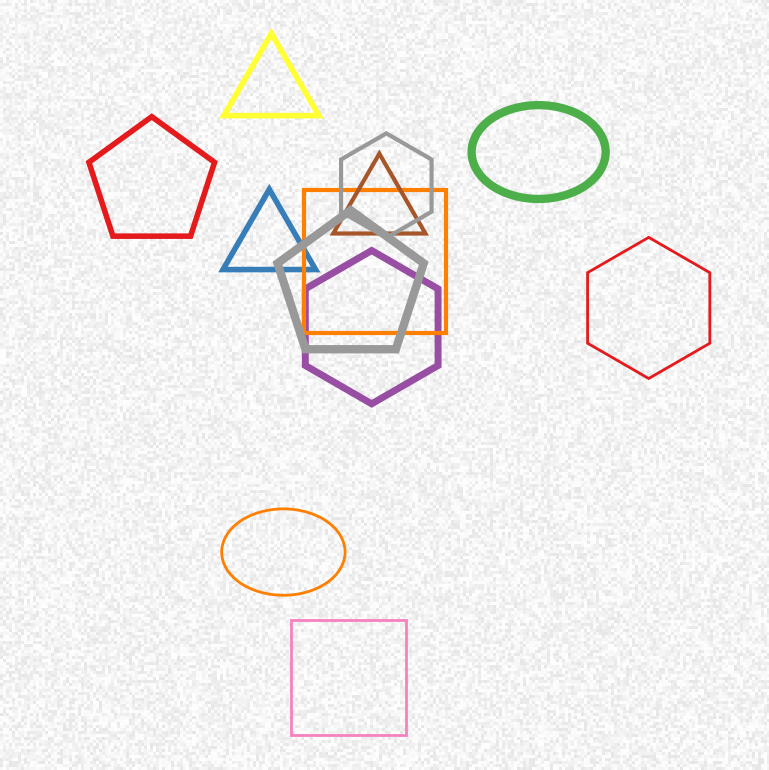[{"shape": "pentagon", "thickness": 2, "radius": 0.43, "center": [0.197, 0.763]}, {"shape": "hexagon", "thickness": 1, "radius": 0.46, "center": [0.842, 0.6]}, {"shape": "triangle", "thickness": 2, "radius": 0.35, "center": [0.35, 0.685]}, {"shape": "oval", "thickness": 3, "radius": 0.44, "center": [0.7, 0.803]}, {"shape": "hexagon", "thickness": 2.5, "radius": 0.5, "center": [0.483, 0.575]}, {"shape": "square", "thickness": 1.5, "radius": 0.46, "center": [0.487, 0.661]}, {"shape": "oval", "thickness": 1, "radius": 0.4, "center": [0.368, 0.283]}, {"shape": "triangle", "thickness": 2, "radius": 0.36, "center": [0.352, 0.885]}, {"shape": "triangle", "thickness": 1.5, "radius": 0.35, "center": [0.493, 0.731]}, {"shape": "square", "thickness": 1, "radius": 0.37, "center": [0.453, 0.12]}, {"shape": "pentagon", "thickness": 3, "radius": 0.5, "center": [0.455, 0.627]}, {"shape": "hexagon", "thickness": 1.5, "radius": 0.34, "center": [0.502, 0.759]}]